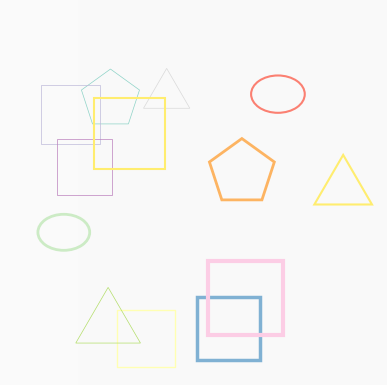[{"shape": "pentagon", "thickness": 0.5, "radius": 0.39, "center": [0.285, 0.742]}, {"shape": "square", "thickness": 1, "radius": 0.38, "center": [0.377, 0.121]}, {"shape": "square", "thickness": 0.5, "radius": 0.38, "center": [0.182, 0.703]}, {"shape": "oval", "thickness": 1.5, "radius": 0.35, "center": [0.717, 0.755]}, {"shape": "square", "thickness": 2.5, "radius": 0.41, "center": [0.59, 0.146]}, {"shape": "pentagon", "thickness": 2, "radius": 0.44, "center": [0.624, 0.552]}, {"shape": "triangle", "thickness": 0.5, "radius": 0.48, "center": [0.279, 0.157]}, {"shape": "square", "thickness": 3, "radius": 0.49, "center": [0.633, 0.226]}, {"shape": "triangle", "thickness": 0.5, "radius": 0.35, "center": [0.43, 0.753]}, {"shape": "square", "thickness": 0.5, "radius": 0.36, "center": [0.218, 0.566]}, {"shape": "oval", "thickness": 2, "radius": 0.33, "center": [0.165, 0.397]}, {"shape": "triangle", "thickness": 1.5, "radius": 0.43, "center": [0.886, 0.512]}, {"shape": "square", "thickness": 1.5, "radius": 0.46, "center": [0.335, 0.654]}]